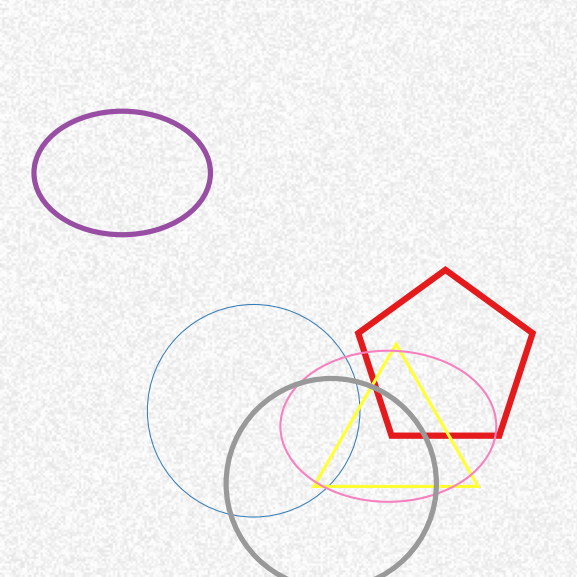[{"shape": "pentagon", "thickness": 3, "radius": 0.79, "center": [0.771, 0.373]}, {"shape": "circle", "thickness": 0.5, "radius": 0.92, "center": [0.439, 0.288]}, {"shape": "oval", "thickness": 2.5, "radius": 0.76, "center": [0.212, 0.7]}, {"shape": "triangle", "thickness": 1.5, "radius": 0.82, "center": [0.686, 0.239]}, {"shape": "oval", "thickness": 1, "radius": 0.93, "center": [0.672, 0.261]}, {"shape": "circle", "thickness": 2.5, "radius": 0.91, "center": [0.574, 0.162]}]